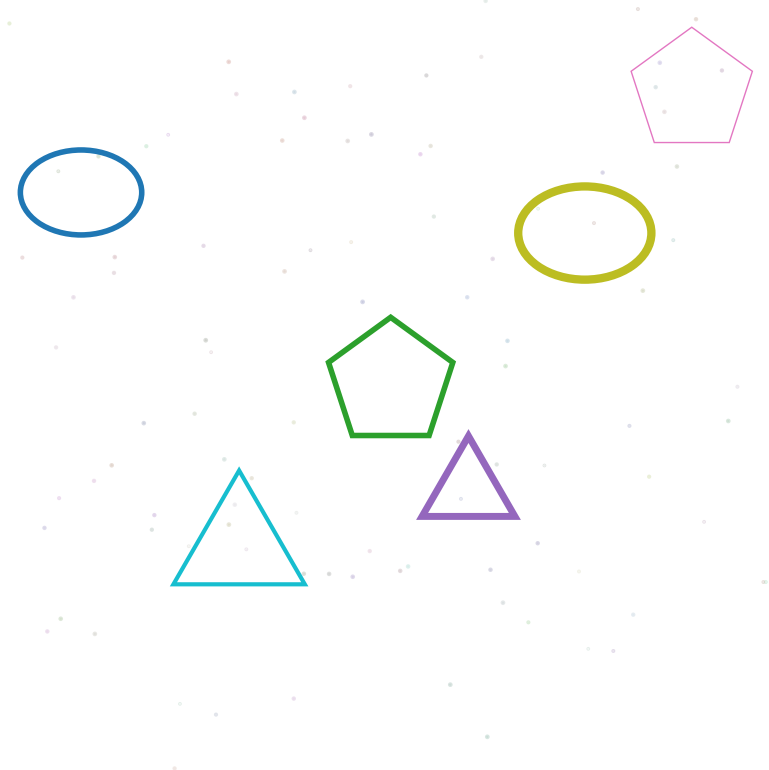[{"shape": "oval", "thickness": 2, "radius": 0.39, "center": [0.105, 0.75]}, {"shape": "pentagon", "thickness": 2, "radius": 0.42, "center": [0.507, 0.503]}, {"shape": "triangle", "thickness": 2.5, "radius": 0.35, "center": [0.608, 0.364]}, {"shape": "pentagon", "thickness": 0.5, "radius": 0.41, "center": [0.898, 0.882]}, {"shape": "oval", "thickness": 3, "radius": 0.43, "center": [0.759, 0.697]}, {"shape": "triangle", "thickness": 1.5, "radius": 0.49, "center": [0.311, 0.29]}]